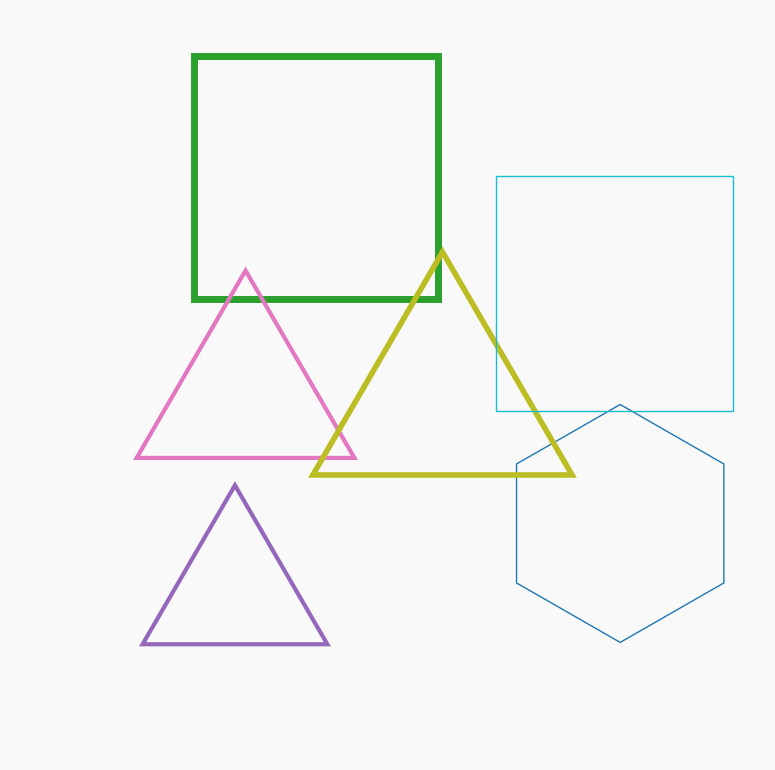[{"shape": "hexagon", "thickness": 0.5, "radius": 0.77, "center": [0.8, 0.32]}, {"shape": "square", "thickness": 2.5, "radius": 0.79, "center": [0.408, 0.769]}, {"shape": "triangle", "thickness": 1.5, "radius": 0.69, "center": [0.303, 0.232]}, {"shape": "triangle", "thickness": 1.5, "radius": 0.81, "center": [0.317, 0.486]}, {"shape": "triangle", "thickness": 2, "radius": 0.97, "center": [0.571, 0.48]}, {"shape": "square", "thickness": 0.5, "radius": 0.76, "center": [0.793, 0.618]}]